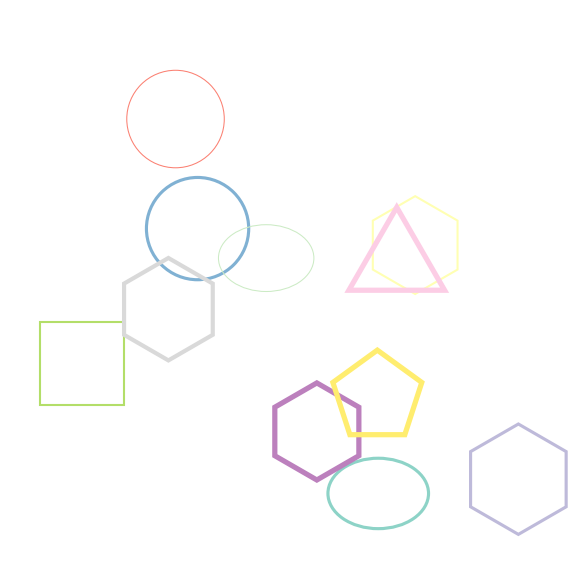[{"shape": "oval", "thickness": 1.5, "radius": 0.44, "center": [0.655, 0.145]}, {"shape": "hexagon", "thickness": 1, "radius": 0.42, "center": [0.719, 0.575]}, {"shape": "hexagon", "thickness": 1.5, "radius": 0.48, "center": [0.898, 0.169]}, {"shape": "circle", "thickness": 0.5, "radius": 0.42, "center": [0.304, 0.793]}, {"shape": "circle", "thickness": 1.5, "radius": 0.44, "center": [0.342, 0.603]}, {"shape": "square", "thickness": 1, "radius": 0.36, "center": [0.142, 0.37]}, {"shape": "triangle", "thickness": 2.5, "radius": 0.48, "center": [0.687, 0.544]}, {"shape": "hexagon", "thickness": 2, "radius": 0.44, "center": [0.292, 0.464]}, {"shape": "hexagon", "thickness": 2.5, "radius": 0.42, "center": [0.549, 0.252]}, {"shape": "oval", "thickness": 0.5, "radius": 0.41, "center": [0.461, 0.552]}, {"shape": "pentagon", "thickness": 2.5, "radius": 0.4, "center": [0.653, 0.312]}]